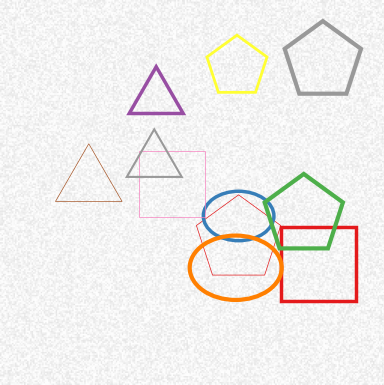[{"shape": "square", "thickness": 2.5, "radius": 0.48, "center": [0.827, 0.314]}, {"shape": "pentagon", "thickness": 0.5, "radius": 0.58, "center": [0.62, 0.379]}, {"shape": "oval", "thickness": 2.5, "radius": 0.46, "center": [0.62, 0.439]}, {"shape": "pentagon", "thickness": 3, "radius": 0.53, "center": [0.789, 0.441]}, {"shape": "triangle", "thickness": 2.5, "radius": 0.4, "center": [0.406, 0.746]}, {"shape": "oval", "thickness": 3, "radius": 0.6, "center": [0.612, 0.305]}, {"shape": "pentagon", "thickness": 2, "radius": 0.41, "center": [0.615, 0.827]}, {"shape": "triangle", "thickness": 0.5, "radius": 0.5, "center": [0.231, 0.527]}, {"shape": "square", "thickness": 0.5, "radius": 0.43, "center": [0.447, 0.522]}, {"shape": "triangle", "thickness": 1.5, "radius": 0.41, "center": [0.401, 0.582]}, {"shape": "pentagon", "thickness": 3, "radius": 0.52, "center": [0.839, 0.841]}]